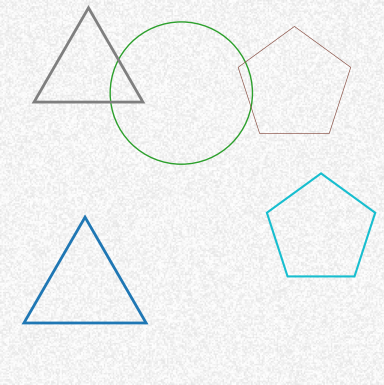[{"shape": "triangle", "thickness": 2, "radius": 0.92, "center": [0.221, 0.253]}, {"shape": "circle", "thickness": 1, "radius": 0.92, "center": [0.471, 0.758]}, {"shape": "pentagon", "thickness": 0.5, "radius": 0.77, "center": [0.765, 0.778]}, {"shape": "triangle", "thickness": 2, "radius": 0.82, "center": [0.23, 0.816]}, {"shape": "pentagon", "thickness": 1.5, "radius": 0.74, "center": [0.834, 0.402]}]